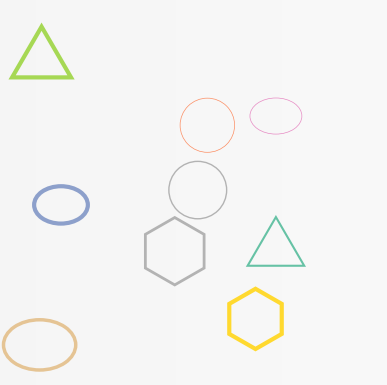[{"shape": "triangle", "thickness": 1.5, "radius": 0.42, "center": [0.712, 0.352]}, {"shape": "circle", "thickness": 0.5, "radius": 0.35, "center": [0.535, 0.675]}, {"shape": "oval", "thickness": 3, "radius": 0.35, "center": [0.157, 0.468]}, {"shape": "oval", "thickness": 0.5, "radius": 0.33, "center": [0.712, 0.699]}, {"shape": "triangle", "thickness": 3, "radius": 0.44, "center": [0.107, 0.843]}, {"shape": "hexagon", "thickness": 3, "radius": 0.39, "center": [0.659, 0.172]}, {"shape": "oval", "thickness": 2.5, "radius": 0.47, "center": [0.102, 0.104]}, {"shape": "circle", "thickness": 1, "radius": 0.37, "center": [0.51, 0.506]}, {"shape": "hexagon", "thickness": 2, "radius": 0.44, "center": [0.451, 0.347]}]